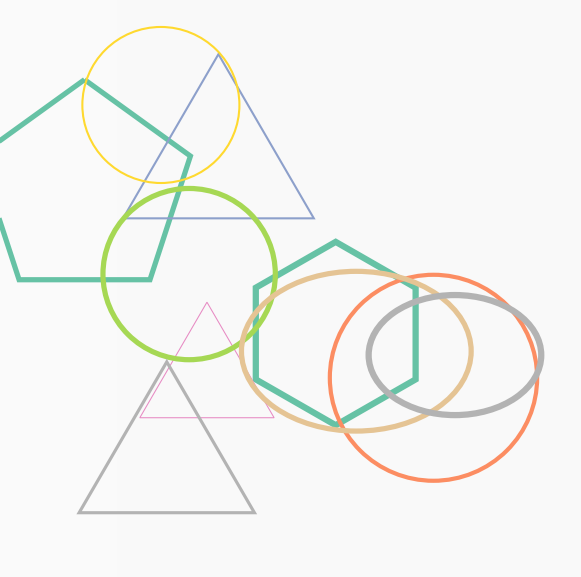[{"shape": "pentagon", "thickness": 2.5, "radius": 0.96, "center": [0.145, 0.67]}, {"shape": "hexagon", "thickness": 3, "radius": 0.79, "center": [0.578, 0.422]}, {"shape": "circle", "thickness": 2, "radius": 0.89, "center": [0.746, 0.345]}, {"shape": "triangle", "thickness": 1, "radius": 0.95, "center": [0.376, 0.716]}, {"shape": "triangle", "thickness": 0.5, "radius": 0.67, "center": [0.356, 0.342]}, {"shape": "circle", "thickness": 2.5, "radius": 0.74, "center": [0.325, 0.525]}, {"shape": "circle", "thickness": 1, "radius": 0.68, "center": [0.277, 0.817]}, {"shape": "oval", "thickness": 2.5, "radius": 0.99, "center": [0.613, 0.391]}, {"shape": "oval", "thickness": 3, "radius": 0.74, "center": [0.783, 0.384]}, {"shape": "triangle", "thickness": 1.5, "radius": 0.87, "center": [0.287, 0.198]}]